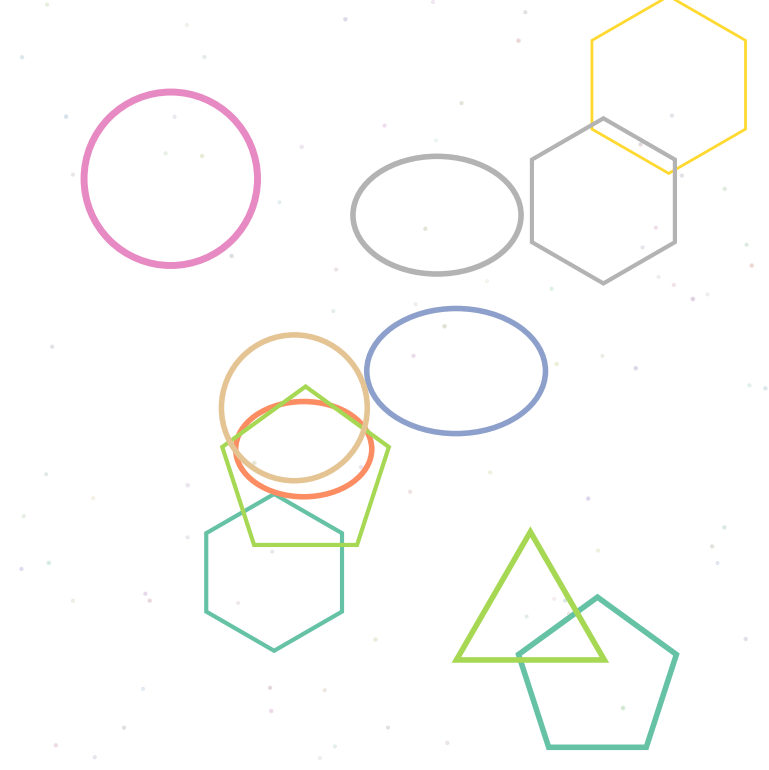[{"shape": "pentagon", "thickness": 2, "radius": 0.54, "center": [0.776, 0.117]}, {"shape": "hexagon", "thickness": 1.5, "radius": 0.51, "center": [0.356, 0.257]}, {"shape": "oval", "thickness": 2, "radius": 0.44, "center": [0.394, 0.417]}, {"shape": "oval", "thickness": 2, "radius": 0.58, "center": [0.592, 0.518]}, {"shape": "circle", "thickness": 2.5, "radius": 0.56, "center": [0.222, 0.768]}, {"shape": "pentagon", "thickness": 1.5, "radius": 0.57, "center": [0.397, 0.384]}, {"shape": "triangle", "thickness": 2, "radius": 0.55, "center": [0.689, 0.198]}, {"shape": "hexagon", "thickness": 1, "radius": 0.58, "center": [0.868, 0.89]}, {"shape": "circle", "thickness": 2, "radius": 0.47, "center": [0.382, 0.47]}, {"shape": "hexagon", "thickness": 1.5, "radius": 0.54, "center": [0.784, 0.739]}, {"shape": "oval", "thickness": 2, "radius": 0.55, "center": [0.568, 0.721]}]